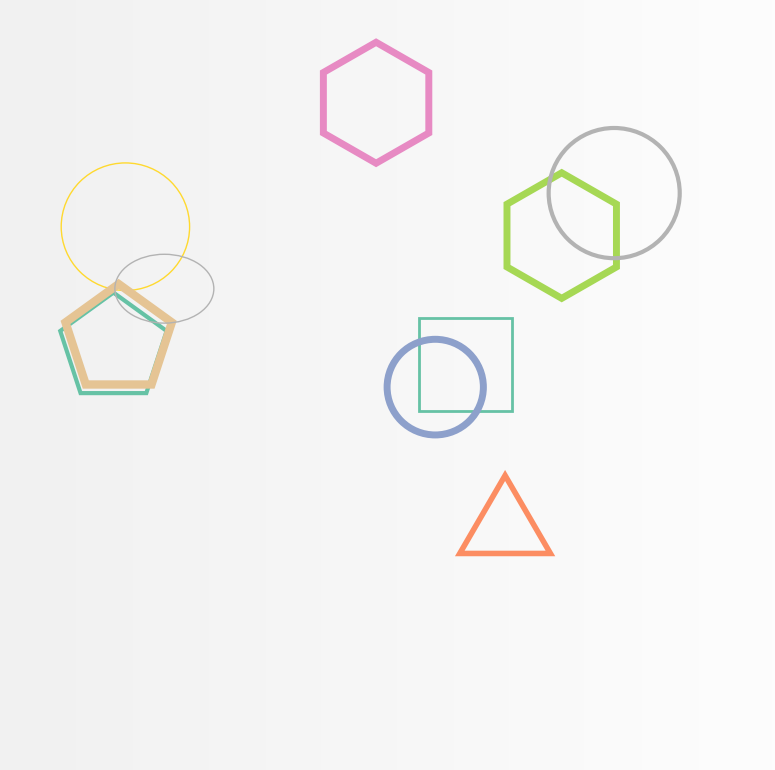[{"shape": "square", "thickness": 1, "radius": 0.3, "center": [0.601, 0.527]}, {"shape": "pentagon", "thickness": 1.5, "radius": 0.36, "center": [0.146, 0.548]}, {"shape": "triangle", "thickness": 2, "radius": 0.34, "center": [0.652, 0.315]}, {"shape": "circle", "thickness": 2.5, "radius": 0.31, "center": [0.562, 0.497]}, {"shape": "hexagon", "thickness": 2.5, "radius": 0.39, "center": [0.485, 0.867]}, {"shape": "hexagon", "thickness": 2.5, "radius": 0.41, "center": [0.725, 0.694]}, {"shape": "circle", "thickness": 0.5, "radius": 0.41, "center": [0.162, 0.706]}, {"shape": "pentagon", "thickness": 3, "radius": 0.36, "center": [0.153, 0.559]}, {"shape": "circle", "thickness": 1.5, "radius": 0.42, "center": [0.792, 0.749]}, {"shape": "oval", "thickness": 0.5, "radius": 0.32, "center": [0.212, 0.625]}]